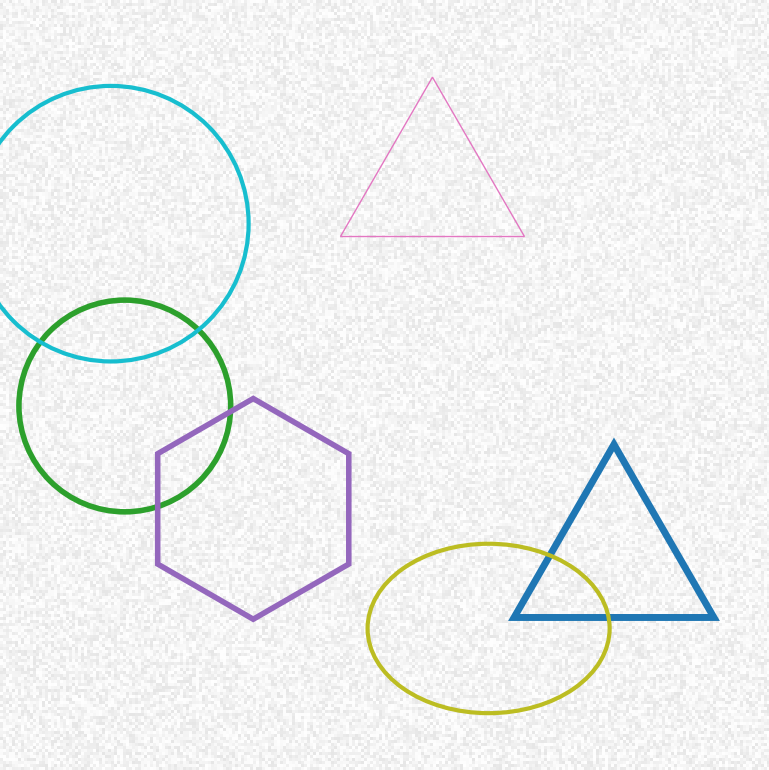[{"shape": "triangle", "thickness": 2.5, "radius": 0.75, "center": [0.797, 0.273]}, {"shape": "circle", "thickness": 2, "radius": 0.69, "center": [0.162, 0.473]}, {"shape": "hexagon", "thickness": 2, "radius": 0.72, "center": [0.329, 0.339]}, {"shape": "triangle", "thickness": 0.5, "radius": 0.69, "center": [0.562, 0.762]}, {"shape": "oval", "thickness": 1.5, "radius": 0.79, "center": [0.635, 0.184]}, {"shape": "circle", "thickness": 1.5, "radius": 0.89, "center": [0.144, 0.71]}]